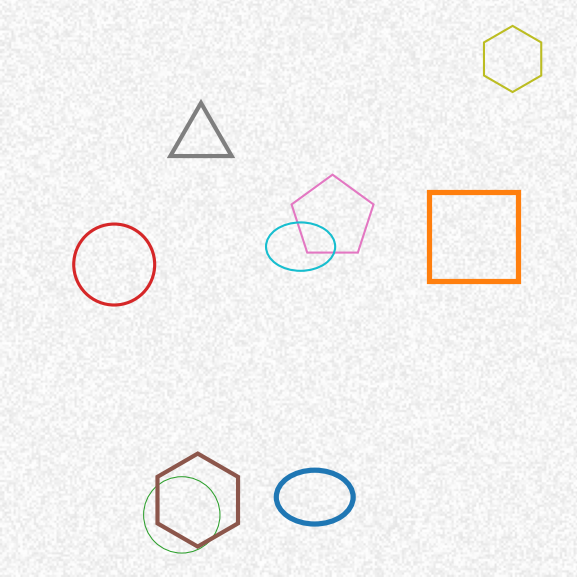[{"shape": "oval", "thickness": 2.5, "radius": 0.33, "center": [0.545, 0.138]}, {"shape": "square", "thickness": 2.5, "radius": 0.39, "center": [0.82, 0.589]}, {"shape": "circle", "thickness": 0.5, "radius": 0.33, "center": [0.315, 0.108]}, {"shape": "circle", "thickness": 1.5, "radius": 0.35, "center": [0.198, 0.541]}, {"shape": "hexagon", "thickness": 2, "radius": 0.4, "center": [0.342, 0.133]}, {"shape": "pentagon", "thickness": 1, "radius": 0.37, "center": [0.576, 0.622]}, {"shape": "triangle", "thickness": 2, "radius": 0.31, "center": [0.348, 0.76]}, {"shape": "hexagon", "thickness": 1, "radius": 0.29, "center": [0.888, 0.897]}, {"shape": "oval", "thickness": 1, "radius": 0.3, "center": [0.521, 0.572]}]